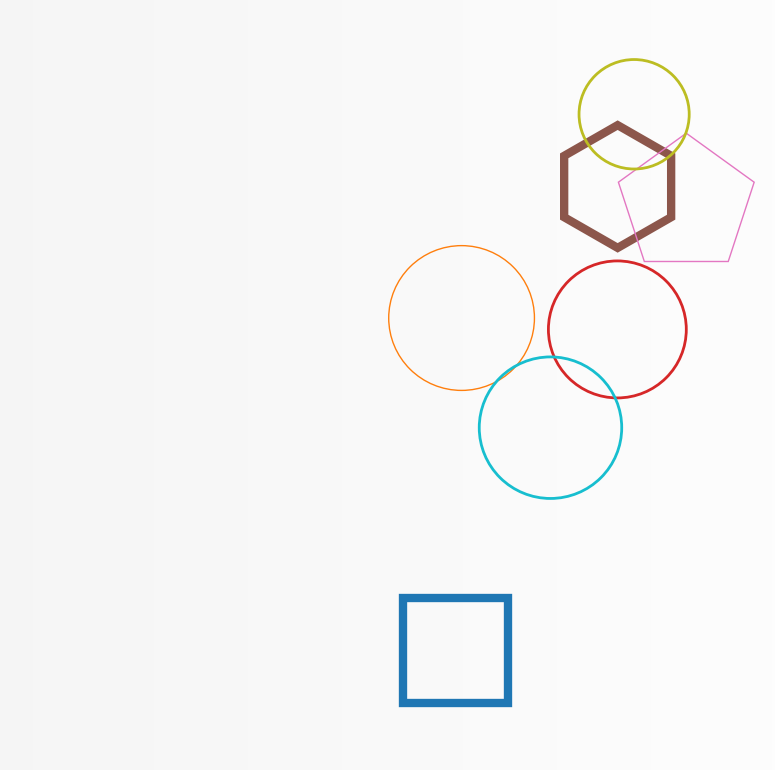[{"shape": "square", "thickness": 3, "radius": 0.34, "center": [0.587, 0.155]}, {"shape": "circle", "thickness": 0.5, "radius": 0.47, "center": [0.596, 0.587]}, {"shape": "circle", "thickness": 1, "radius": 0.44, "center": [0.797, 0.572]}, {"shape": "hexagon", "thickness": 3, "radius": 0.4, "center": [0.797, 0.758]}, {"shape": "pentagon", "thickness": 0.5, "radius": 0.46, "center": [0.886, 0.735]}, {"shape": "circle", "thickness": 1, "radius": 0.36, "center": [0.818, 0.852]}, {"shape": "circle", "thickness": 1, "radius": 0.46, "center": [0.71, 0.445]}]